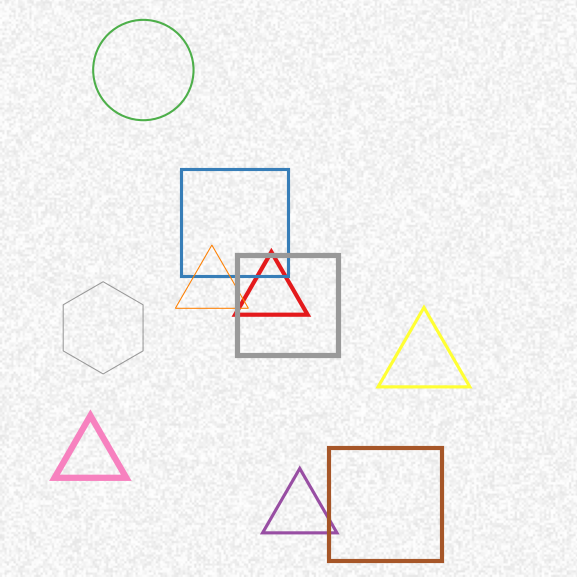[{"shape": "triangle", "thickness": 2, "radius": 0.36, "center": [0.47, 0.49]}, {"shape": "square", "thickness": 1.5, "radius": 0.46, "center": [0.406, 0.614]}, {"shape": "circle", "thickness": 1, "radius": 0.43, "center": [0.248, 0.878]}, {"shape": "triangle", "thickness": 1.5, "radius": 0.37, "center": [0.519, 0.114]}, {"shape": "triangle", "thickness": 0.5, "radius": 0.37, "center": [0.367, 0.502]}, {"shape": "triangle", "thickness": 1.5, "radius": 0.46, "center": [0.734, 0.375]}, {"shape": "square", "thickness": 2, "radius": 0.49, "center": [0.667, 0.126]}, {"shape": "triangle", "thickness": 3, "radius": 0.36, "center": [0.157, 0.208]}, {"shape": "hexagon", "thickness": 0.5, "radius": 0.4, "center": [0.179, 0.431]}, {"shape": "square", "thickness": 2.5, "radius": 0.44, "center": [0.498, 0.471]}]